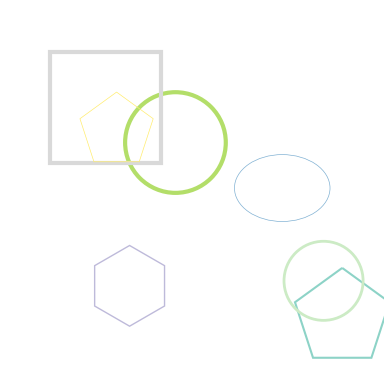[{"shape": "pentagon", "thickness": 1.5, "radius": 0.64, "center": [0.889, 0.175]}, {"shape": "hexagon", "thickness": 1, "radius": 0.52, "center": [0.337, 0.258]}, {"shape": "oval", "thickness": 0.5, "radius": 0.62, "center": [0.733, 0.512]}, {"shape": "circle", "thickness": 3, "radius": 0.65, "center": [0.456, 0.63]}, {"shape": "square", "thickness": 3, "radius": 0.72, "center": [0.273, 0.72]}, {"shape": "circle", "thickness": 2, "radius": 0.51, "center": [0.84, 0.271]}, {"shape": "pentagon", "thickness": 0.5, "radius": 0.5, "center": [0.303, 0.661]}]